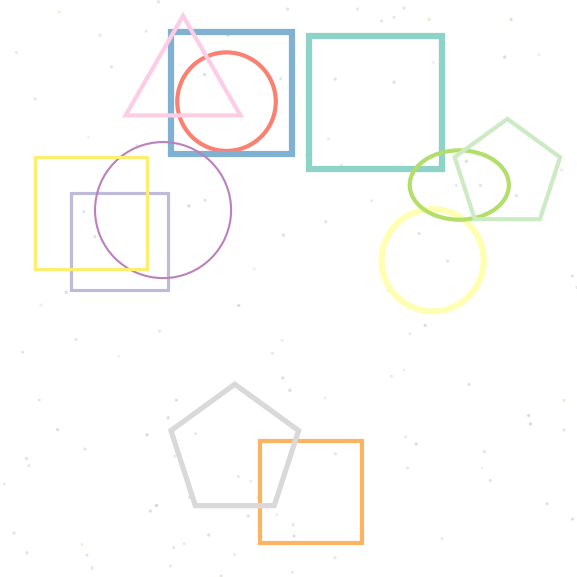[{"shape": "square", "thickness": 3, "radius": 0.58, "center": [0.65, 0.821]}, {"shape": "circle", "thickness": 3, "radius": 0.44, "center": [0.749, 0.548]}, {"shape": "square", "thickness": 1.5, "radius": 0.42, "center": [0.207, 0.582]}, {"shape": "circle", "thickness": 2, "radius": 0.43, "center": [0.392, 0.823]}, {"shape": "square", "thickness": 3, "radius": 0.53, "center": [0.401, 0.838]}, {"shape": "square", "thickness": 2, "radius": 0.44, "center": [0.538, 0.147]}, {"shape": "oval", "thickness": 2, "radius": 0.43, "center": [0.795, 0.679]}, {"shape": "triangle", "thickness": 2, "radius": 0.57, "center": [0.317, 0.857]}, {"shape": "pentagon", "thickness": 2.5, "radius": 0.58, "center": [0.407, 0.218]}, {"shape": "circle", "thickness": 1, "radius": 0.59, "center": [0.282, 0.635]}, {"shape": "pentagon", "thickness": 2, "radius": 0.48, "center": [0.879, 0.697]}, {"shape": "square", "thickness": 1.5, "radius": 0.48, "center": [0.158, 0.63]}]